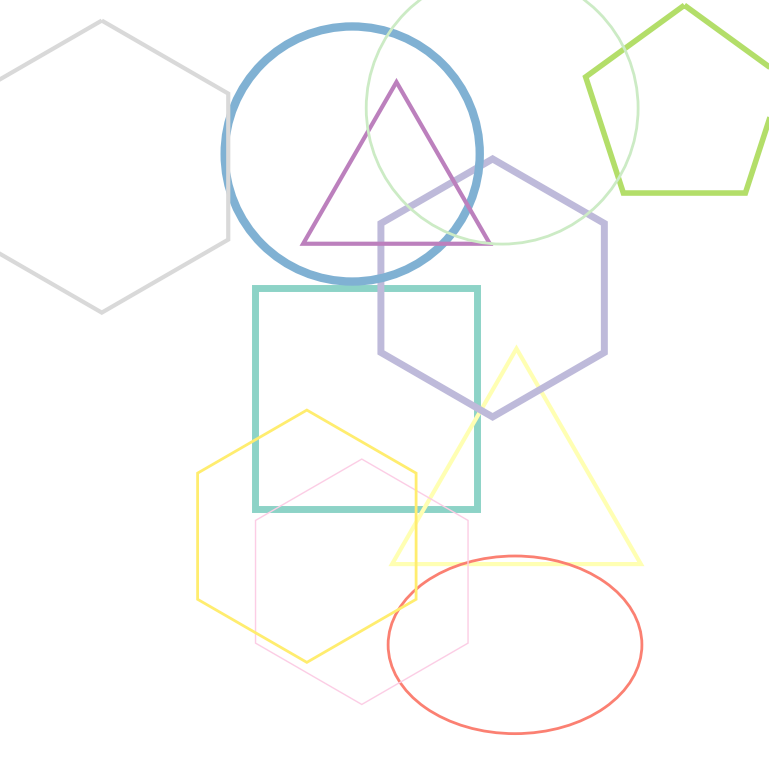[{"shape": "square", "thickness": 2.5, "radius": 0.72, "center": [0.475, 0.482]}, {"shape": "triangle", "thickness": 1.5, "radius": 0.93, "center": [0.671, 0.361]}, {"shape": "hexagon", "thickness": 2.5, "radius": 0.84, "center": [0.64, 0.626]}, {"shape": "oval", "thickness": 1, "radius": 0.82, "center": [0.669, 0.163]}, {"shape": "circle", "thickness": 3, "radius": 0.83, "center": [0.457, 0.8]}, {"shape": "pentagon", "thickness": 2, "radius": 0.67, "center": [0.889, 0.858]}, {"shape": "hexagon", "thickness": 0.5, "radius": 0.8, "center": [0.47, 0.244]}, {"shape": "hexagon", "thickness": 1.5, "radius": 0.95, "center": [0.132, 0.784]}, {"shape": "triangle", "thickness": 1.5, "radius": 0.7, "center": [0.515, 0.753]}, {"shape": "circle", "thickness": 1, "radius": 0.88, "center": [0.652, 0.86]}, {"shape": "hexagon", "thickness": 1, "radius": 0.82, "center": [0.399, 0.304]}]